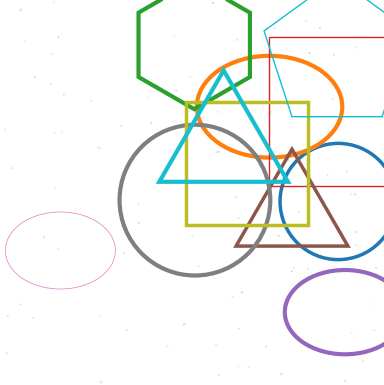[{"shape": "circle", "thickness": 2.5, "radius": 0.75, "center": [0.878, 0.477]}, {"shape": "oval", "thickness": 3, "radius": 0.94, "center": [0.7, 0.723]}, {"shape": "hexagon", "thickness": 3, "radius": 0.84, "center": [0.504, 0.884]}, {"shape": "square", "thickness": 1, "radius": 0.97, "center": [0.892, 0.71]}, {"shape": "oval", "thickness": 3, "radius": 0.78, "center": [0.896, 0.189]}, {"shape": "triangle", "thickness": 2.5, "radius": 0.84, "center": [0.758, 0.445]}, {"shape": "oval", "thickness": 0.5, "radius": 0.71, "center": [0.157, 0.349]}, {"shape": "circle", "thickness": 3, "radius": 0.98, "center": [0.506, 0.48]}, {"shape": "square", "thickness": 2.5, "radius": 0.8, "center": [0.641, 0.576]}, {"shape": "pentagon", "thickness": 1, "radius": 1.0, "center": [0.875, 0.858]}, {"shape": "triangle", "thickness": 3, "radius": 0.96, "center": [0.581, 0.624]}]